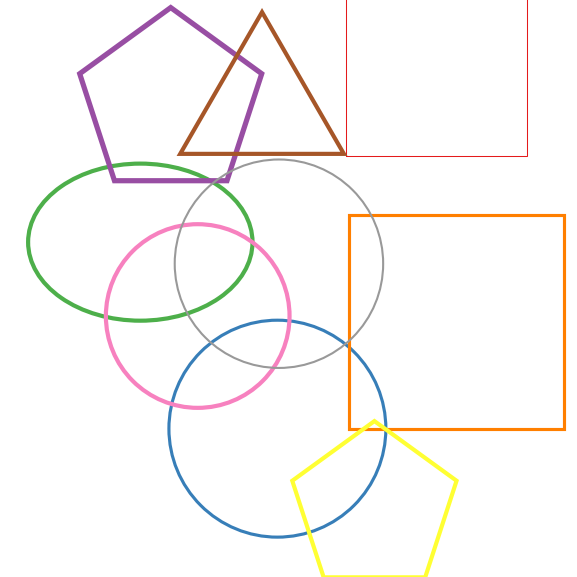[{"shape": "square", "thickness": 0.5, "radius": 0.79, "center": [0.756, 0.886]}, {"shape": "circle", "thickness": 1.5, "radius": 0.94, "center": [0.48, 0.257]}, {"shape": "oval", "thickness": 2, "radius": 0.97, "center": [0.243, 0.58]}, {"shape": "pentagon", "thickness": 2.5, "radius": 0.83, "center": [0.296, 0.82]}, {"shape": "square", "thickness": 1.5, "radius": 0.93, "center": [0.79, 0.442]}, {"shape": "pentagon", "thickness": 2, "radius": 0.75, "center": [0.648, 0.12]}, {"shape": "triangle", "thickness": 2, "radius": 0.82, "center": [0.454, 0.815]}, {"shape": "circle", "thickness": 2, "radius": 0.8, "center": [0.342, 0.452]}, {"shape": "circle", "thickness": 1, "radius": 0.9, "center": [0.483, 0.542]}]